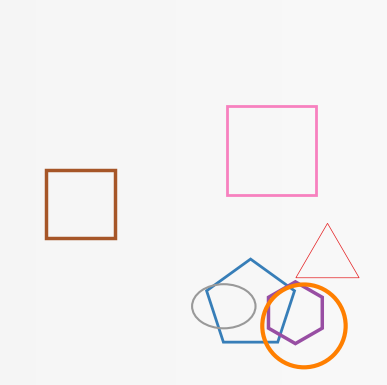[{"shape": "triangle", "thickness": 0.5, "radius": 0.47, "center": [0.845, 0.326]}, {"shape": "pentagon", "thickness": 2, "radius": 0.6, "center": [0.647, 0.208]}, {"shape": "hexagon", "thickness": 2.5, "radius": 0.4, "center": [0.762, 0.188]}, {"shape": "circle", "thickness": 3, "radius": 0.54, "center": [0.784, 0.154]}, {"shape": "square", "thickness": 2.5, "radius": 0.44, "center": [0.208, 0.47]}, {"shape": "square", "thickness": 2, "radius": 0.58, "center": [0.701, 0.61]}, {"shape": "oval", "thickness": 1.5, "radius": 0.41, "center": [0.578, 0.205]}]